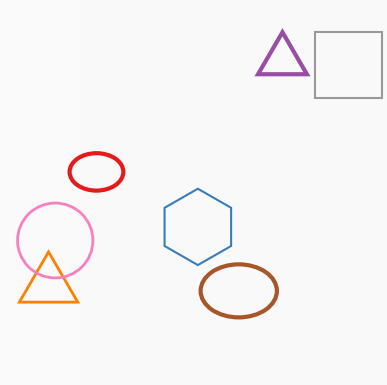[{"shape": "oval", "thickness": 3, "radius": 0.35, "center": [0.249, 0.554]}, {"shape": "hexagon", "thickness": 1.5, "radius": 0.5, "center": [0.511, 0.411]}, {"shape": "triangle", "thickness": 3, "radius": 0.36, "center": [0.729, 0.844]}, {"shape": "triangle", "thickness": 2, "radius": 0.43, "center": [0.125, 0.259]}, {"shape": "oval", "thickness": 3, "radius": 0.49, "center": [0.616, 0.244]}, {"shape": "circle", "thickness": 2, "radius": 0.49, "center": [0.143, 0.375]}, {"shape": "square", "thickness": 1.5, "radius": 0.43, "center": [0.899, 0.832]}]